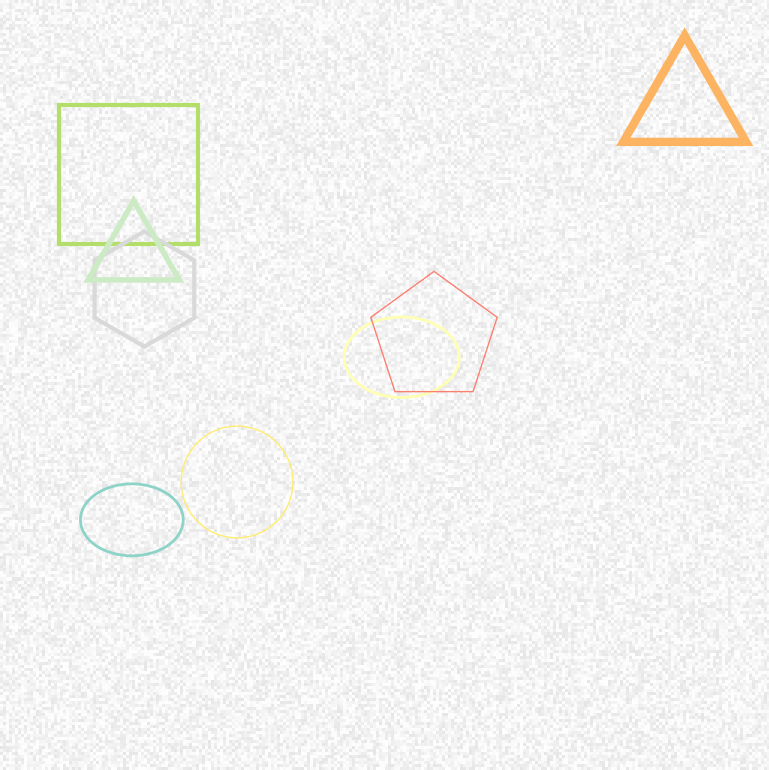[{"shape": "oval", "thickness": 1, "radius": 0.33, "center": [0.171, 0.325]}, {"shape": "oval", "thickness": 1, "radius": 0.37, "center": [0.522, 0.536]}, {"shape": "pentagon", "thickness": 0.5, "radius": 0.43, "center": [0.564, 0.561]}, {"shape": "triangle", "thickness": 3, "radius": 0.46, "center": [0.889, 0.862]}, {"shape": "square", "thickness": 1.5, "radius": 0.45, "center": [0.167, 0.774]}, {"shape": "hexagon", "thickness": 1.5, "radius": 0.37, "center": [0.188, 0.625]}, {"shape": "triangle", "thickness": 2, "radius": 0.34, "center": [0.174, 0.671]}, {"shape": "circle", "thickness": 0.5, "radius": 0.36, "center": [0.308, 0.374]}]